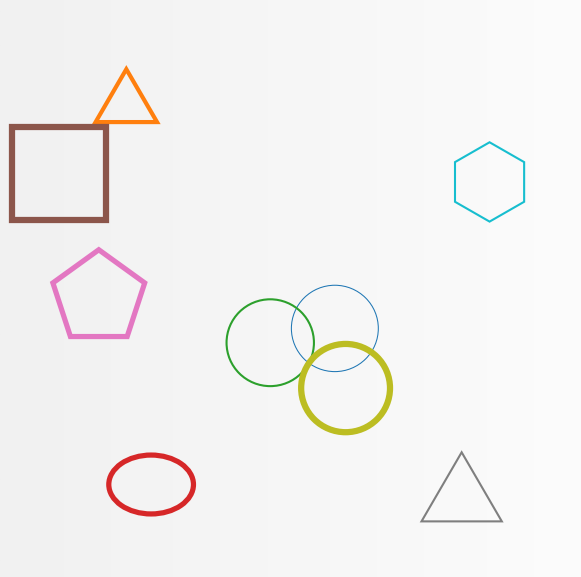[{"shape": "circle", "thickness": 0.5, "radius": 0.37, "center": [0.576, 0.43]}, {"shape": "triangle", "thickness": 2, "radius": 0.31, "center": [0.217, 0.818]}, {"shape": "circle", "thickness": 1, "radius": 0.38, "center": [0.465, 0.406]}, {"shape": "oval", "thickness": 2.5, "radius": 0.36, "center": [0.26, 0.16]}, {"shape": "square", "thickness": 3, "radius": 0.4, "center": [0.101, 0.699]}, {"shape": "pentagon", "thickness": 2.5, "radius": 0.42, "center": [0.17, 0.484]}, {"shape": "triangle", "thickness": 1, "radius": 0.4, "center": [0.794, 0.136]}, {"shape": "circle", "thickness": 3, "radius": 0.38, "center": [0.595, 0.327]}, {"shape": "hexagon", "thickness": 1, "radius": 0.34, "center": [0.842, 0.684]}]